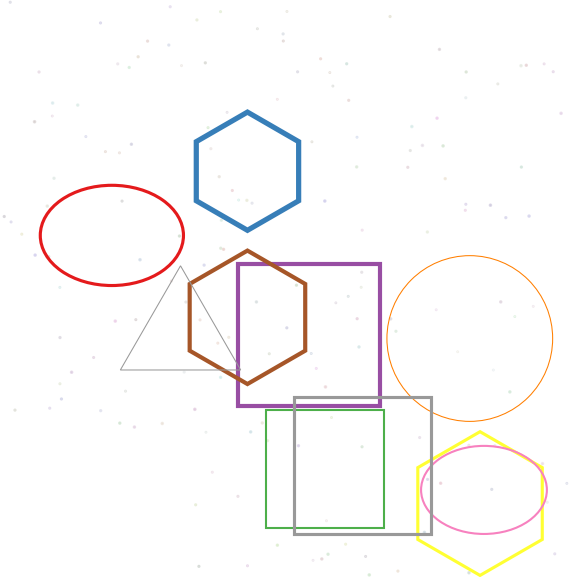[{"shape": "oval", "thickness": 1.5, "radius": 0.62, "center": [0.194, 0.591]}, {"shape": "hexagon", "thickness": 2.5, "radius": 0.51, "center": [0.429, 0.703]}, {"shape": "square", "thickness": 1, "radius": 0.51, "center": [0.562, 0.187]}, {"shape": "square", "thickness": 2, "radius": 0.61, "center": [0.534, 0.419]}, {"shape": "circle", "thickness": 0.5, "radius": 0.72, "center": [0.813, 0.413]}, {"shape": "hexagon", "thickness": 1.5, "radius": 0.62, "center": [0.831, 0.127]}, {"shape": "hexagon", "thickness": 2, "radius": 0.58, "center": [0.428, 0.45]}, {"shape": "oval", "thickness": 1, "radius": 0.54, "center": [0.838, 0.151]}, {"shape": "triangle", "thickness": 0.5, "radius": 0.6, "center": [0.313, 0.419]}, {"shape": "square", "thickness": 1.5, "radius": 0.59, "center": [0.628, 0.193]}]